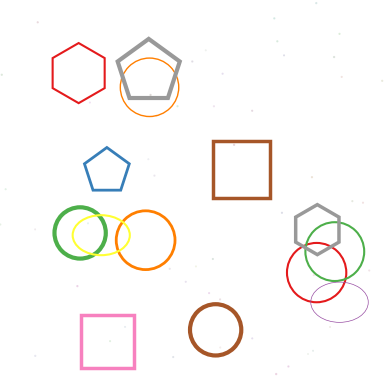[{"shape": "hexagon", "thickness": 1.5, "radius": 0.39, "center": [0.204, 0.81]}, {"shape": "circle", "thickness": 1.5, "radius": 0.39, "center": [0.822, 0.292]}, {"shape": "pentagon", "thickness": 2, "radius": 0.31, "center": [0.278, 0.556]}, {"shape": "circle", "thickness": 3, "radius": 0.33, "center": [0.208, 0.395]}, {"shape": "circle", "thickness": 1.5, "radius": 0.38, "center": [0.87, 0.346]}, {"shape": "oval", "thickness": 0.5, "radius": 0.37, "center": [0.882, 0.215]}, {"shape": "circle", "thickness": 1, "radius": 0.38, "center": [0.388, 0.773]}, {"shape": "circle", "thickness": 2, "radius": 0.38, "center": [0.378, 0.376]}, {"shape": "oval", "thickness": 1.5, "radius": 0.37, "center": [0.263, 0.389]}, {"shape": "square", "thickness": 2.5, "radius": 0.37, "center": [0.626, 0.559]}, {"shape": "circle", "thickness": 3, "radius": 0.33, "center": [0.56, 0.143]}, {"shape": "square", "thickness": 2.5, "radius": 0.35, "center": [0.28, 0.113]}, {"shape": "pentagon", "thickness": 3, "radius": 0.42, "center": [0.386, 0.814]}, {"shape": "hexagon", "thickness": 2.5, "radius": 0.32, "center": [0.824, 0.404]}]